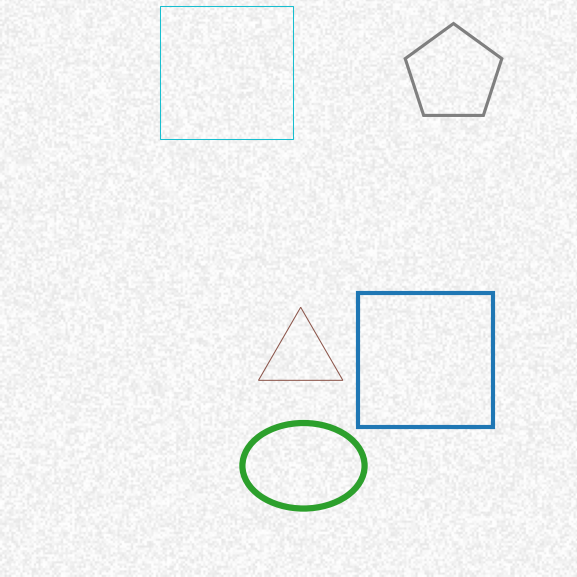[{"shape": "square", "thickness": 2, "radius": 0.58, "center": [0.737, 0.376]}, {"shape": "oval", "thickness": 3, "radius": 0.53, "center": [0.526, 0.193]}, {"shape": "triangle", "thickness": 0.5, "radius": 0.42, "center": [0.521, 0.383]}, {"shape": "pentagon", "thickness": 1.5, "radius": 0.44, "center": [0.785, 0.87]}, {"shape": "square", "thickness": 0.5, "radius": 0.57, "center": [0.392, 0.874]}]